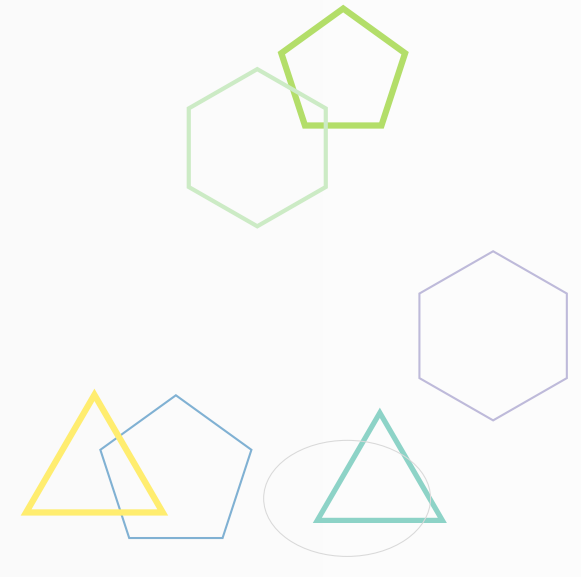[{"shape": "triangle", "thickness": 2.5, "radius": 0.62, "center": [0.653, 0.16]}, {"shape": "hexagon", "thickness": 1, "radius": 0.73, "center": [0.848, 0.418]}, {"shape": "pentagon", "thickness": 1, "radius": 0.68, "center": [0.303, 0.178]}, {"shape": "pentagon", "thickness": 3, "radius": 0.56, "center": [0.59, 0.872]}, {"shape": "oval", "thickness": 0.5, "radius": 0.72, "center": [0.597, 0.136]}, {"shape": "hexagon", "thickness": 2, "radius": 0.68, "center": [0.443, 0.743]}, {"shape": "triangle", "thickness": 3, "radius": 0.68, "center": [0.162, 0.18]}]